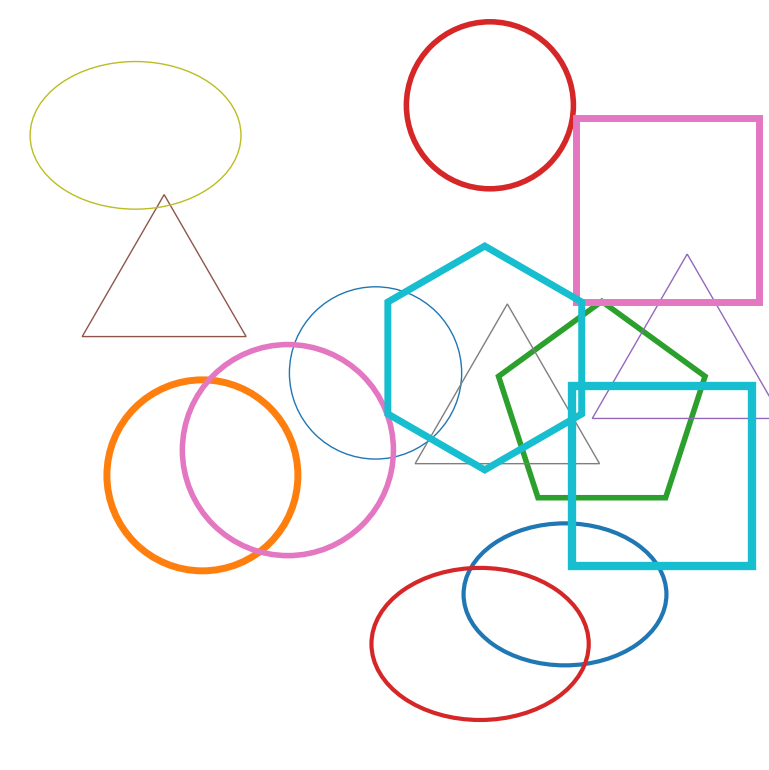[{"shape": "circle", "thickness": 0.5, "radius": 0.56, "center": [0.488, 0.516]}, {"shape": "oval", "thickness": 1.5, "radius": 0.66, "center": [0.734, 0.228]}, {"shape": "circle", "thickness": 2.5, "radius": 0.62, "center": [0.263, 0.383]}, {"shape": "pentagon", "thickness": 2, "radius": 0.71, "center": [0.782, 0.468]}, {"shape": "oval", "thickness": 1.5, "radius": 0.71, "center": [0.623, 0.164]}, {"shape": "circle", "thickness": 2, "radius": 0.54, "center": [0.636, 0.863]}, {"shape": "triangle", "thickness": 0.5, "radius": 0.71, "center": [0.892, 0.528]}, {"shape": "triangle", "thickness": 0.5, "radius": 0.61, "center": [0.213, 0.624]}, {"shape": "square", "thickness": 2.5, "radius": 0.59, "center": [0.867, 0.727]}, {"shape": "circle", "thickness": 2, "radius": 0.69, "center": [0.374, 0.415]}, {"shape": "triangle", "thickness": 0.5, "radius": 0.69, "center": [0.659, 0.467]}, {"shape": "oval", "thickness": 0.5, "radius": 0.68, "center": [0.176, 0.824]}, {"shape": "square", "thickness": 3, "radius": 0.58, "center": [0.86, 0.381]}, {"shape": "hexagon", "thickness": 2.5, "radius": 0.73, "center": [0.63, 0.535]}]